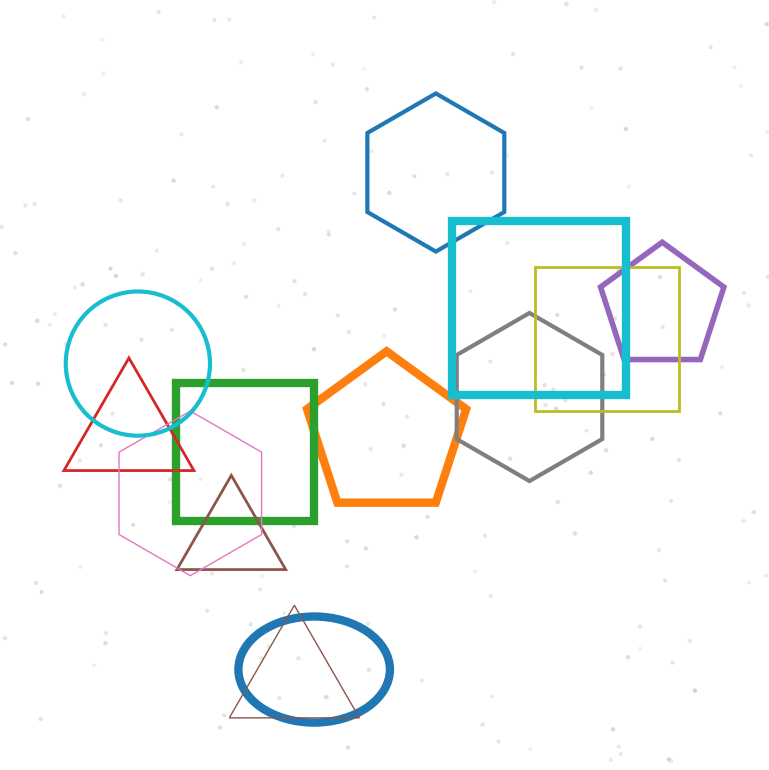[{"shape": "oval", "thickness": 3, "radius": 0.49, "center": [0.408, 0.13]}, {"shape": "hexagon", "thickness": 1.5, "radius": 0.51, "center": [0.566, 0.776]}, {"shape": "pentagon", "thickness": 3, "radius": 0.54, "center": [0.502, 0.435]}, {"shape": "square", "thickness": 3, "radius": 0.45, "center": [0.318, 0.413]}, {"shape": "triangle", "thickness": 1, "radius": 0.49, "center": [0.167, 0.438]}, {"shape": "pentagon", "thickness": 2, "radius": 0.42, "center": [0.86, 0.601]}, {"shape": "triangle", "thickness": 1, "radius": 0.41, "center": [0.3, 0.301]}, {"shape": "triangle", "thickness": 0.5, "radius": 0.49, "center": [0.382, 0.116]}, {"shape": "hexagon", "thickness": 0.5, "radius": 0.53, "center": [0.247, 0.359]}, {"shape": "hexagon", "thickness": 1.5, "radius": 0.55, "center": [0.688, 0.484]}, {"shape": "square", "thickness": 1, "radius": 0.47, "center": [0.788, 0.56]}, {"shape": "square", "thickness": 3, "radius": 0.56, "center": [0.7, 0.6]}, {"shape": "circle", "thickness": 1.5, "radius": 0.47, "center": [0.179, 0.528]}]